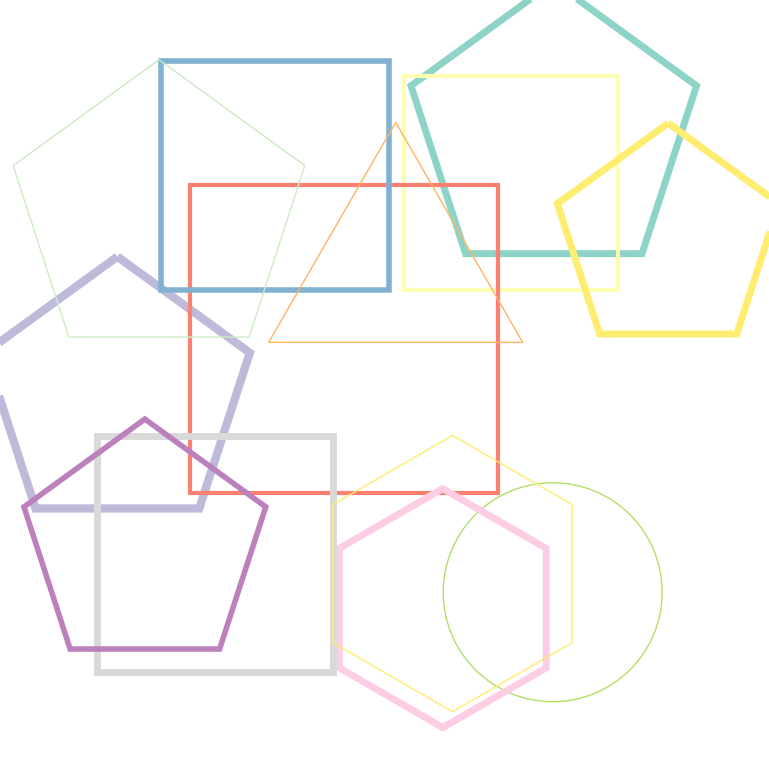[{"shape": "pentagon", "thickness": 2.5, "radius": 0.97, "center": [0.719, 0.828]}, {"shape": "square", "thickness": 1.5, "radius": 0.69, "center": [0.663, 0.762]}, {"shape": "pentagon", "thickness": 3, "radius": 0.9, "center": [0.152, 0.486]}, {"shape": "square", "thickness": 1.5, "radius": 1.0, "center": [0.447, 0.56]}, {"shape": "square", "thickness": 2, "radius": 0.74, "center": [0.357, 0.772]}, {"shape": "triangle", "thickness": 0.5, "radius": 0.95, "center": [0.514, 0.651]}, {"shape": "circle", "thickness": 0.5, "radius": 0.71, "center": [0.718, 0.231]}, {"shape": "hexagon", "thickness": 2.5, "radius": 0.78, "center": [0.575, 0.21]}, {"shape": "square", "thickness": 2.5, "radius": 0.77, "center": [0.279, 0.28]}, {"shape": "pentagon", "thickness": 2, "radius": 0.83, "center": [0.188, 0.291]}, {"shape": "pentagon", "thickness": 0.5, "radius": 1.0, "center": [0.206, 0.723]}, {"shape": "pentagon", "thickness": 2.5, "radius": 0.76, "center": [0.868, 0.689]}, {"shape": "hexagon", "thickness": 0.5, "radius": 0.9, "center": [0.588, 0.255]}]